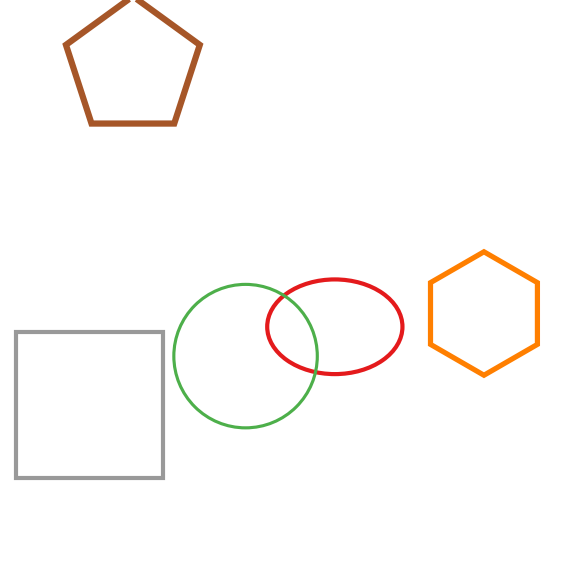[{"shape": "oval", "thickness": 2, "radius": 0.59, "center": [0.58, 0.433]}, {"shape": "circle", "thickness": 1.5, "radius": 0.62, "center": [0.425, 0.382]}, {"shape": "hexagon", "thickness": 2.5, "radius": 0.53, "center": [0.838, 0.456]}, {"shape": "pentagon", "thickness": 3, "radius": 0.61, "center": [0.23, 0.884]}, {"shape": "square", "thickness": 2, "radius": 0.63, "center": [0.155, 0.298]}]